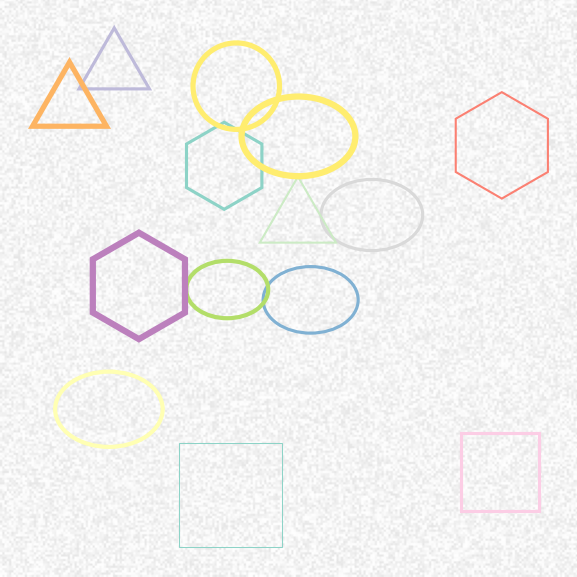[{"shape": "square", "thickness": 0.5, "radius": 0.45, "center": [0.399, 0.142]}, {"shape": "hexagon", "thickness": 1.5, "radius": 0.38, "center": [0.388, 0.712]}, {"shape": "oval", "thickness": 2, "radius": 0.47, "center": [0.189, 0.29]}, {"shape": "triangle", "thickness": 1.5, "radius": 0.35, "center": [0.198, 0.88]}, {"shape": "hexagon", "thickness": 1, "radius": 0.46, "center": [0.869, 0.747]}, {"shape": "oval", "thickness": 1.5, "radius": 0.41, "center": [0.538, 0.48]}, {"shape": "triangle", "thickness": 2.5, "radius": 0.37, "center": [0.12, 0.818]}, {"shape": "oval", "thickness": 2, "radius": 0.36, "center": [0.393, 0.498]}, {"shape": "square", "thickness": 1.5, "radius": 0.34, "center": [0.865, 0.182]}, {"shape": "oval", "thickness": 1.5, "radius": 0.44, "center": [0.644, 0.627]}, {"shape": "hexagon", "thickness": 3, "radius": 0.46, "center": [0.241, 0.504]}, {"shape": "triangle", "thickness": 1, "radius": 0.38, "center": [0.516, 0.617]}, {"shape": "oval", "thickness": 3, "radius": 0.49, "center": [0.517, 0.763]}, {"shape": "circle", "thickness": 2.5, "radius": 0.37, "center": [0.409, 0.85]}]